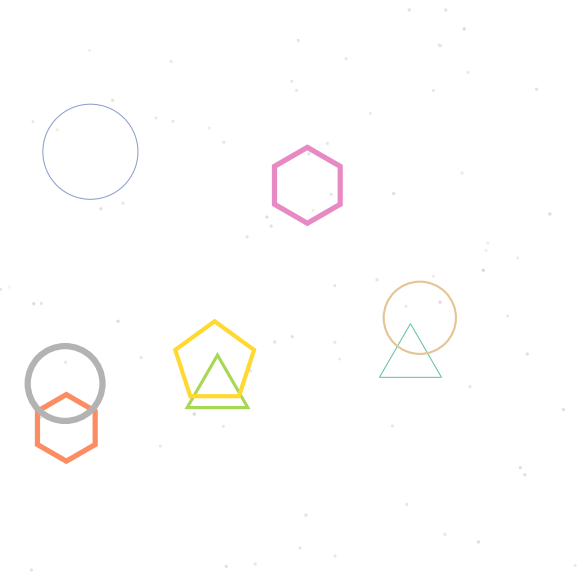[{"shape": "triangle", "thickness": 0.5, "radius": 0.31, "center": [0.711, 0.377]}, {"shape": "hexagon", "thickness": 2.5, "radius": 0.29, "center": [0.115, 0.258]}, {"shape": "circle", "thickness": 0.5, "radius": 0.41, "center": [0.157, 0.736]}, {"shape": "hexagon", "thickness": 2.5, "radius": 0.33, "center": [0.532, 0.678]}, {"shape": "triangle", "thickness": 1.5, "radius": 0.3, "center": [0.377, 0.324]}, {"shape": "pentagon", "thickness": 2, "radius": 0.36, "center": [0.372, 0.371]}, {"shape": "circle", "thickness": 1, "radius": 0.31, "center": [0.727, 0.449]}, {"shape": "circle", "thickness": 3, "radius": 0.32, "center": [0.113, 0.335]}]